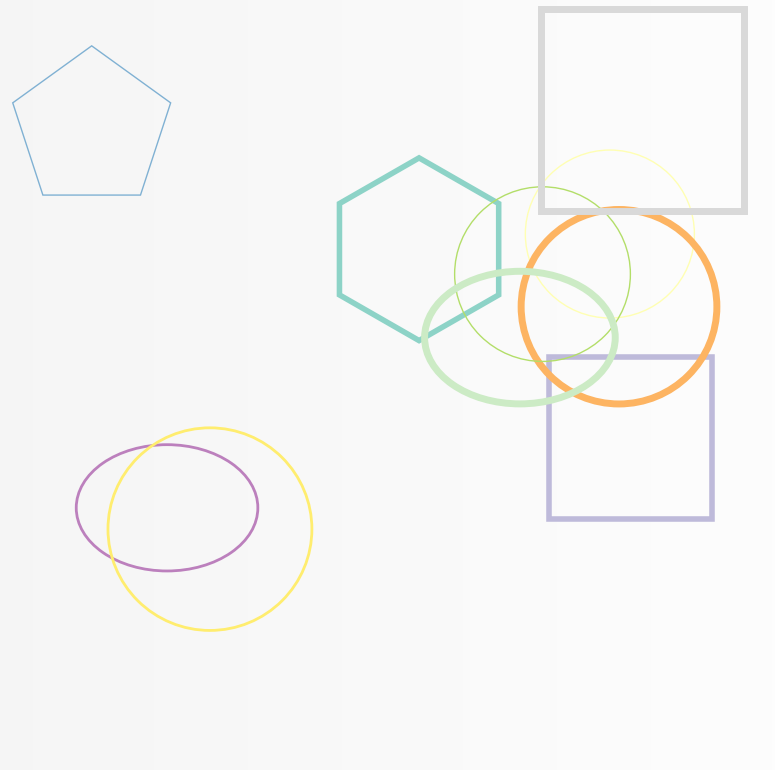[{"shape": "hexagon", "thickness": 2, "radius": 0.59, "center": [0.541, 0.676]}, {"shape": "circle", "thickness": 0.5, "radius": 0.55, "center": [0.787, 0.696]}, {"shape": "square", "thickness": 2, "radius": 0.53, "center": [0.814, 0.431]}, {"shape": "pentagon", "thickness": 0.5, "radius": 0.54, "center": [0.118, 0.833]}, {"shape": "circle", "thickness": 2.5, "radius": 0.63, "center": [0.799, 0.602]}, {"shape": "circle", "thickness": 0.5, "radius": 0.57, "center": [0.7, 0.644]}, {"shape": "square", "thickness": 2.5, "radius": 0.65, "center": [0.829, 0.857]}, {"shape": "oval", "thickness": 1, "radius": 0.59, "center": [0.216, 0.34]}, {"shape": "oval", "thickness": 2.5, "radius": 0.61, "center": [0.671, 0.562]}, {"shape": "circle", "thickness": 1, "radius": 0.66, "center": [0.271, 0.313]}]